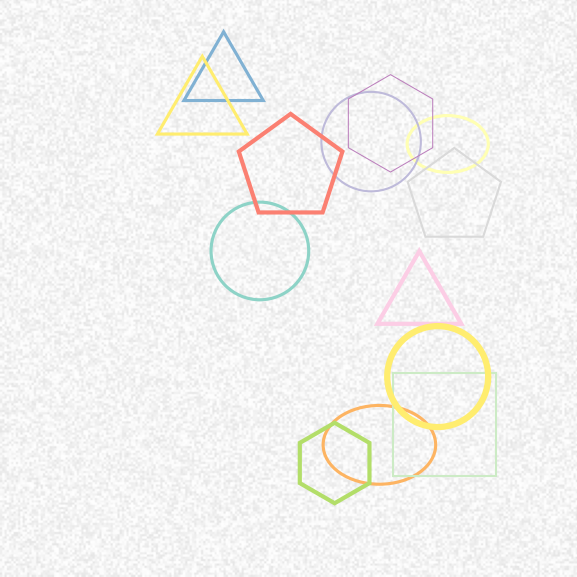[{"shape": "circle", "thickness": 1.5, "radius": 0.42, "center": [0.45, 0.565]}, {"shape": "oval", "thickness": 1.5, "radius": 0.35, "center": [0.775, 0.75]}, {"shape": "circle", "thickness": 1, "radius": 0.43, "center": [0.643, 0.754]}, {"shape": "pentagon", "thickness": 2, "radius": 0.47, "center": [0.503, 0.708]}, {"shape": "triangle", "thickness": 1.5, "radius": 0.4, "center": [0.387, 0.865]}, {"shape": "oval", "thickness": 1.5, "radius": 0.49, "center": [0.657, 0.229]}, {"shape": "hexagon", "thickness": 2, "radius": 0.35, "center": [0.579, 0.197]}, {"shape": "triangle", "thickness": 2, "radius": 0.42, "center": [0.726, 0.48]}, {"shape": "pentagon", "thickness": 1, "radius": 0.42, "center": [0.787, 0.658]}, {"shape": "hexagon", "thickness": 0.5, "radius": 0.42, "center": [0.676, 0.786]}, {"shape": "square", "thickness": 1, "radius": 0.45, "center": [0.77, 0.264]}, {"shape": "triangle", "thickness": 1.5, "radius": 0.45, "center": [0.35, 0.812]}, {"shape": "circle", "thickness": 3, "radius": 0.44, "center": [0.758, 0.347]}]